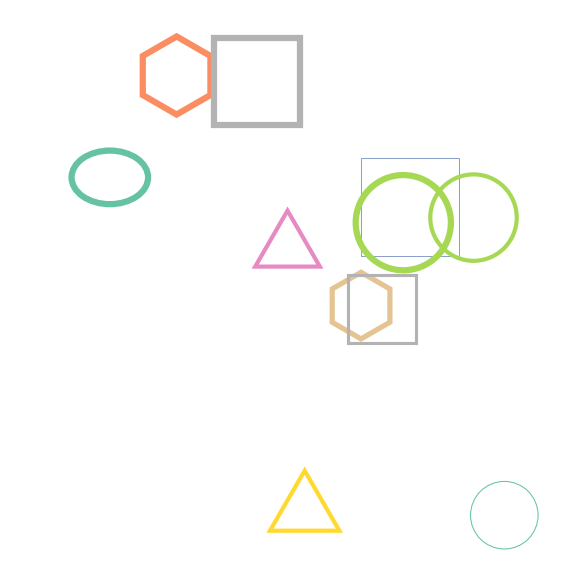[{"shape": "circle", "thickness": 0.5, "radius": 0.29, "center": [0.873, 0.107]}, {"shape": "oval", "thickness": 3, "radius": 0.33, "center": [0.19, 0.692]}, {"shape": "hexagon", "thickness": 3, "radius": 0.34, "center": [0.306, 0.868]}, {"shape": "square", "thickness": 0.5, "radius": 0.42, "center": [0.71, 0.641]}, {"shape": "triangle", "thickness": 2, "radius": 0.32, "center": [0.498, 0.57]}, {"shape": "circle", "thickness": 3, "radius": 0.41, "center": [0.698, 0.614]}, {"shape": "circle", "thickness": 2, "radius": 0.37, "center": [0.82, 0.622]}, {"shape": "triangle", "thickness": 2, "radius": 0.35, "center": [0.528, 0.115]}, {"shape": "hexagon", "thickness": 2.5, "radius": 0.29, "center": [0.625, 0.47]}, {"shape": "square", "thickness": 1.5, "radius": 0.29, "center": [0.662, 0.464]}, {"shape": "square", "thickness": 3, "radius": 0.37, "center": [0.445, 0.858]}]